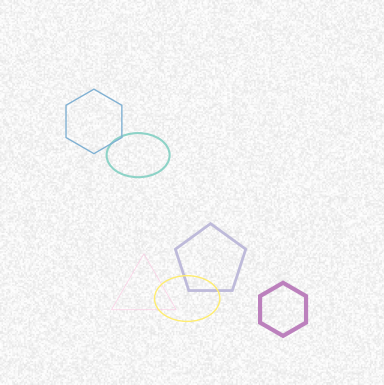[{"shape": "oval", "thickness": 1.5, "radius": 0.41, "center": [0.359, 0.597]}, {"shape": "pentagon", "thickness": 2, "radius": 0.48, "center": [0.547, 0.323]}, {"shape": "hexagon", "thickness": 1, "radius": 0.42, "center": [0.244, 0.685]}, {"shape": "triangle", "thickness": 0.5, "radius": 0.49, "center": [0.374, 0.244]}, {"shape": "hexagon", "thickness": 3, "radius": 0.34, "center": [0.735, 0.197]}, {"shape": "oval", "thickness": 1, "radius": 0.42, "center": [0.486, 0.225]}]